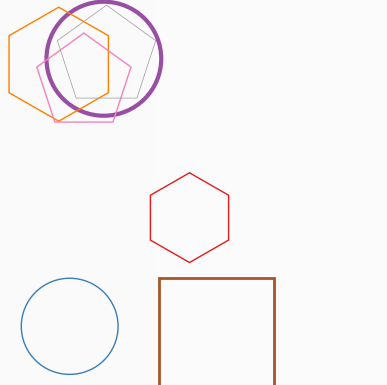[{"shape": "hexagon", "thickness": 1, "radius": 0.58, "center": [0.489, 0.435]}, {"shape": "circle", "thickness": 1, "radius": 0.62, "center": [0.18, 0.152]}, {"shape": "circle", "thickness": 3, "radius": 0.74, "center": [0.268, 0.847]}, {"shape": "hexagon", "thickness": 1, "radius": 0.74, "center": [0.151, 0.833]}, {"shape": "square", "thickness": 2, "radius": 0.74, "center": [0.559, 0.131]}, {"shape": "pentagon", "thickness": 1, "radius": 0.64, "center": [0.217, 0.786]}, {"shape": "pentagon", "thickness": 0.5, "radius": 0.67, "center": [0.275, 0.853]}]